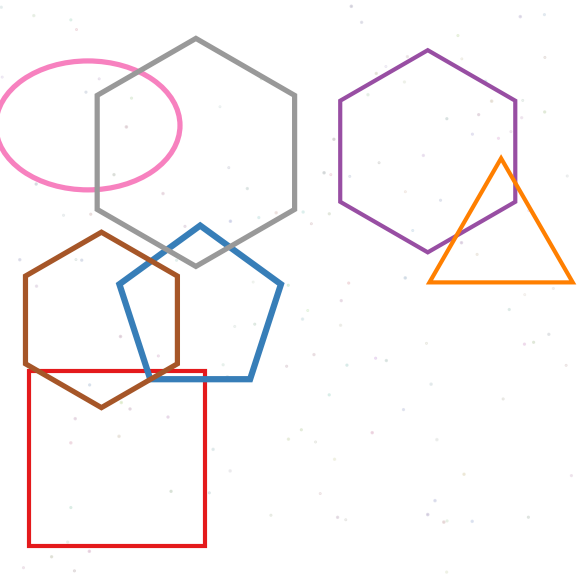[{"shape": "square", "thickness": 2, "radius": 0.76, "center": [0.203, 0.206]}, {"shape": "pentagon", "thickness": 3, "radius": 0.74, "center": [0.347, 0.461]}, {"shape": "hexagon", "thickness": 2, "radius": 0.88, "center": [0.741, 0.737]}, {"shape": "triangle", "thickness": 2, "radius": 0.72, "center": [0.868, 0.582]}, {"shape": "hexagon", "thickness": 2.5, "radius": 0.76, "center": [0.176, 0.445]}, {"shape": "oval", "thickness": 2.5, "radius": 0.8, "center": [0.152, 0.782]}, {"shape": "hexagon", "thickness": 2.5, "radius": 0.99, "center": [0.339, 0.735]}]